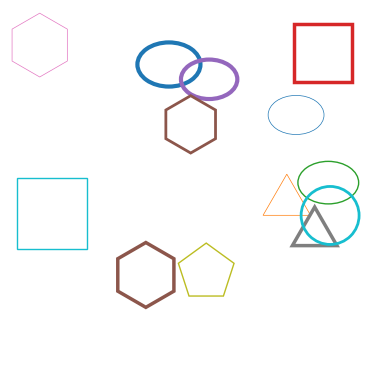[{"shape": "oval", "thickness": 0.5, "radius": 0.36, "center": [0.769, 0.701]}, {"shape": "oval", "thickness": 3, "radius": 0.41, "center": [0.439, 0.832]}, {"shape": "triangle", "thickness": 0.5, "radius": 0.36, "center": [0.745, 0.476]}, {"shape": "oval", "thickness": 1, "radius": 0.39, "center": [0.853, 0.526]}, {"shape": "square", "thickness": 2.5, "radius": 0.38, "center": [0.839, 0.863]}, {"shape": "oval", "thickness": 3, "radius": 0.37, "center": [0.543, 0.794]}, {"shape": "hexagon", "thickness": 2.5, "radius": 0.42, "center": [0.379, 0.286]}, {"shape": "hexagon", "thickness": 2, "radius": 0.37, "center": [0.495, 0.677]}, {"shape": "hexagon", "thickness": 0.5, "radius": 0.41, "center": [0.103, 0.883]}, {"shape": "triangle", "thickness": 2.5, "radius": 0.33, "center": [0.817, 0.395]}, {"shape": "pentagon", "thickness": 1, "radius": 0.38, "center": [0.536, 0.293]}, {"shape": "square", "thickness": 1, "radius": 0.46, "center": [0.136, 0.446]}, {"shape": "circle", "thickness": 2, "radius": 0.38, "center": [0.857, 0.44]}]